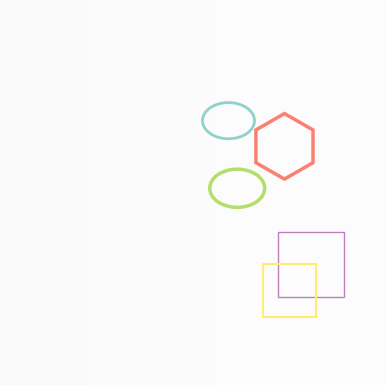[{"shape": "oval", "thickness": 2, "radius": 0.34, "center": [0.59, 0.687]}, {"shape": "hexagon", "thickness": 2.5, "radius": 0.43, "center": [0.734, 0.62]}, {"shape": "oval", "thickness": 2.5, "radius": 0.35, "center": [0.612, 0.511]}, {"shape": "square", "thickness": 1, "radius": 0.42, "center": [0.802, 0.313]}, {"shape": "square", "thickness": 1.5, "radius": 0.34, "center": [0.748, 0.245]}]